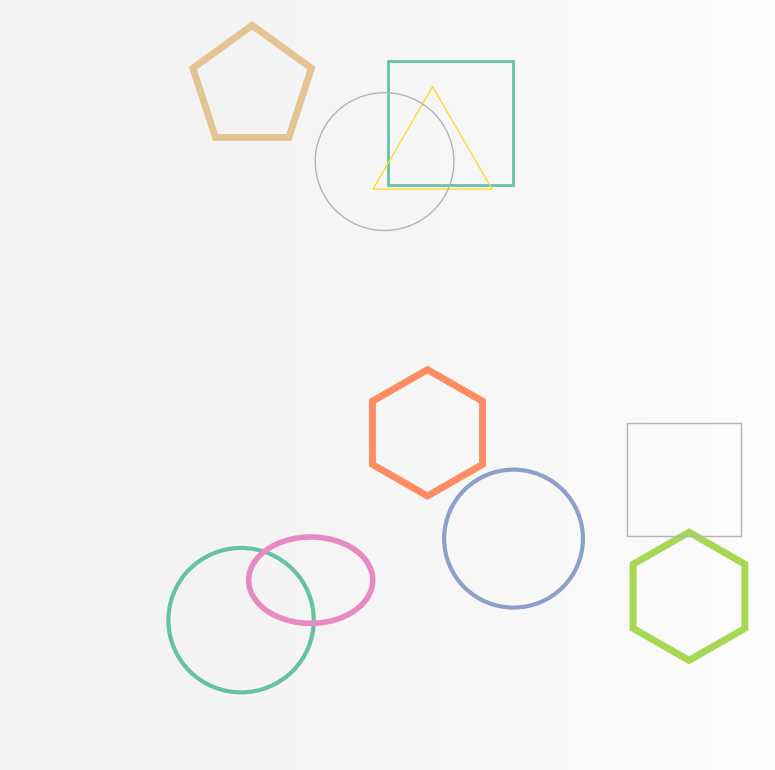[{"shape": "circle", "thickness": 1.5, "radius": 0.47, "center": [0.311, 0.195]}, {"shape": "square", "thickness": 1, "radius": 0.4, "center": [0.581, 0.841]}, {"shape": "hexagon", "thickness": 2.5, "radius": 0.41, "center": [0.552, 0.438]}, {"shape": "circle", "thickness": 1.5, "radius": 0.45, "center": [0.663, 0.301]}, {"shape": "oval", "thickness": 2, "radius": 0.4, "center": [0.401, 0.247]}, {"shape": "hexagon", "thickness": 2.5, "radius": 0.42, "center": [0.889, 0.226]}, {"shape": "triangle", "thickness": 0.5, "radius": 0.44, "center": [0.558, 0.799]}, {"shape": "pentagon", "thickness": 2.5, "radius": 0.4, "center": [0.325, 0.887]}, {"shape": "square", "thickness": 0.5, "radius": 0.37, "center": [0.882, 0.378]}, {"shape": "circle", "thickness": 0.5, "radius": 0.45, "center": [0.496, 0.79]}]